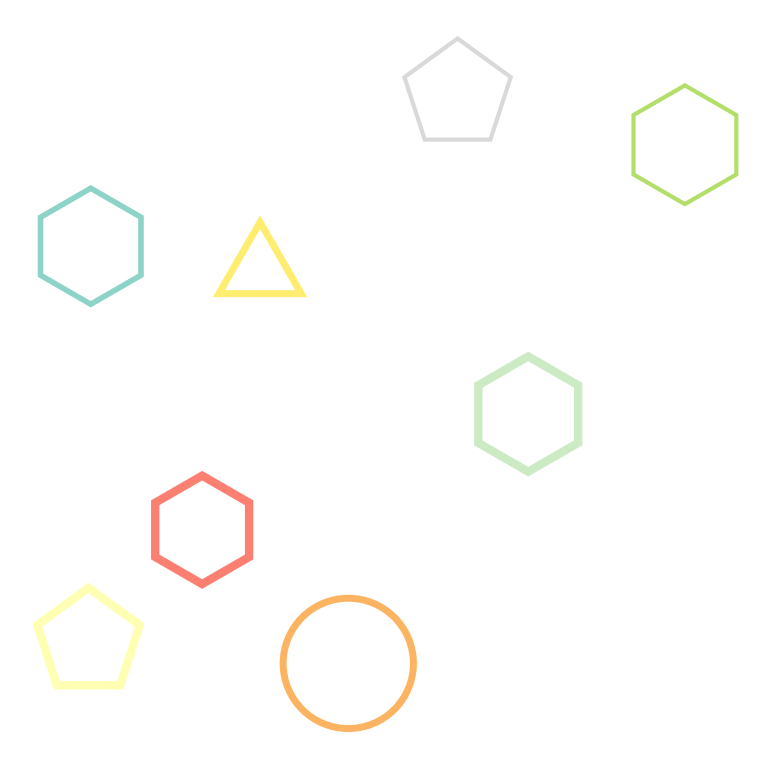[{"shape": "hexagon", "thickness": 2, "radius": 0.38, "center": [0.118, 0.68]}, {"shape": "pentagon", "thickness": 3, "radius": 0.35, "center": [0.115, 0.167]}, {"shape": "hexagon", "thickness": 3, "radius": 0.35, "center": [0.263, 0.312]}, {"shape": "circle", "thickness": 2.5, "radius": 0.42, "center": [0.452, 0.138]}, {"shape": "hexagon", "thickness": 1.5, "radius": 0.39, "center": [0.89, 0.812]}, {"shape": "pentagon", "thickness": 1.5, "radius": 0.36, "center": [0.594, 0.877]}, {"shape": "hexagon", "thickness": 3, "radius": 0.37, "center": [0.686, 0.462]}, {"shape": "triangle", "thickness": 2.5, "radius": 0.31, "center": [0.338, 0.65]}]